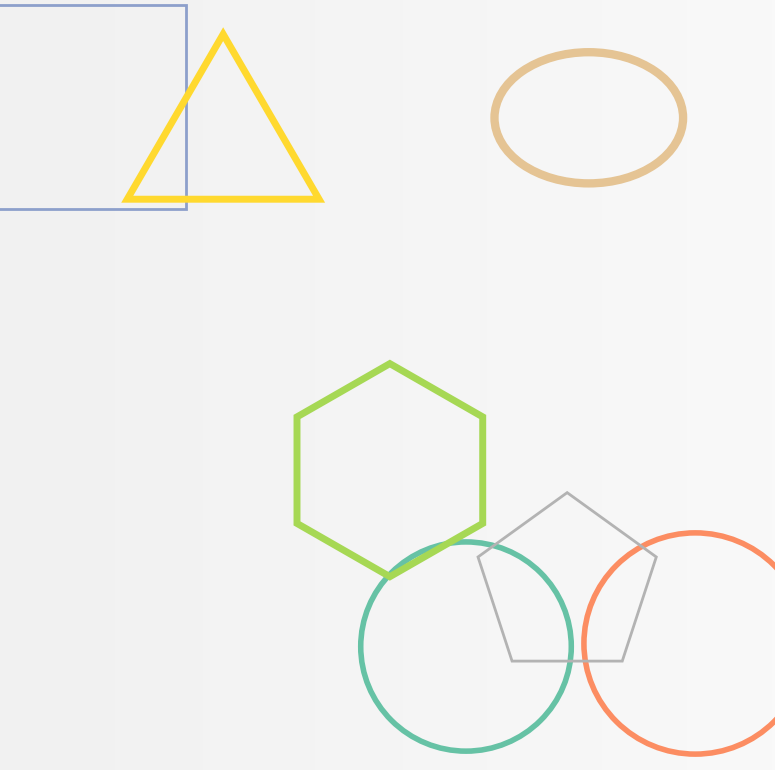[{"shape": "circle", "thickness": 2, "radius": 0.68, "center": [0.601, 0.16]}, {"shape": "circle", "thickness": 2, "radius": 0.72, "center": [0.897, 0.164]}, {"shape": "square", "thickness": 1, "radius": 0.66, "center": [0.108, 0.861]}, {"shape": "hexagon", "thickness": 2.5, "radius": 0.69, "center": [0.503, 0.389]}, {"shape": "triangle", "thickness": 2.5, "radius": 0.71, "center": [0.288, 0.813]}, {"shape": "oval", "thickness": 3, "radius": 0.61, "center": [0.76, 0.847]}, {"shape": "pentagon", "thickness": 1, "radius": 0.6, "center": [0.732, 0.239]}]